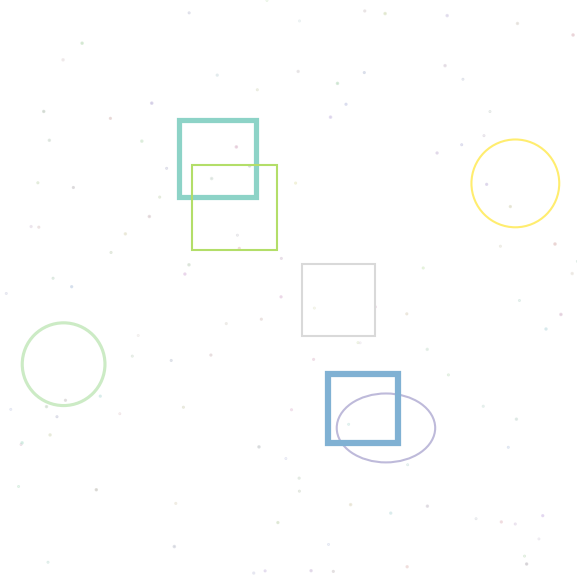[{"shape": "square", "thickness": 2.5, "radius": 0.33, "center": [0.377, 0.724]}, {"shape": "oval", "thickness": 1, "radius": 0.43, "center": [0.668, 0.258]}, {"shape": "square", "thickness": 3, "radius": 0.3, "center": [0.629, 0.292]}, {"shape": "square", "thickness": 1, "radius": 0.37, "center": [0.406, 0.64]}, {"shape": "square", "thickness": 1, "radius": 0.31, "center": [0.586, 0.48]}, {"shape": "circle", "thickness": 1.5, "radius": 0.36, "center": [0.11, 0.368]}, {"shape": "circle", "thickness": 1, "radius": 0.38, "center": [0.892, 0.682]}]